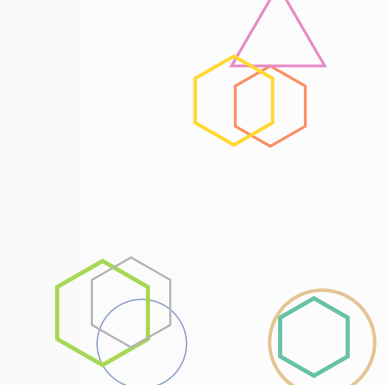[{"shape": "hexagon", "thickness": 3, "radius": 0.5, "center": [0.81, 0.125]}, {"shape": "hexagon", "thickness": 2, "radius": 0.52, "center": [0.697, 0.724]}, {"shape": "circle", "thickness": 1, "radius": 0.58, "center": [0.366, 0.107]}, {"shape": "triangle", "thickness": 2, "radius": 0.69, "center": [0.718, 0.898]}, {"shape": "hexagon", "thickness": 3, "radius": 0.68, "center": [0.265, 0.187]}, {"shape": "hexagon", "thickness": 2.5, "radius": 0.58, "center": [0.604, 0.739]}, {"shape": "circle", "thickness": 2.5, "radius": 0.68, "center": [0.831, 0.111]}, {"shape": "hexagon", "thickness": 1.5, "radius": 0.58, "center": [0.338, 0.214]}]